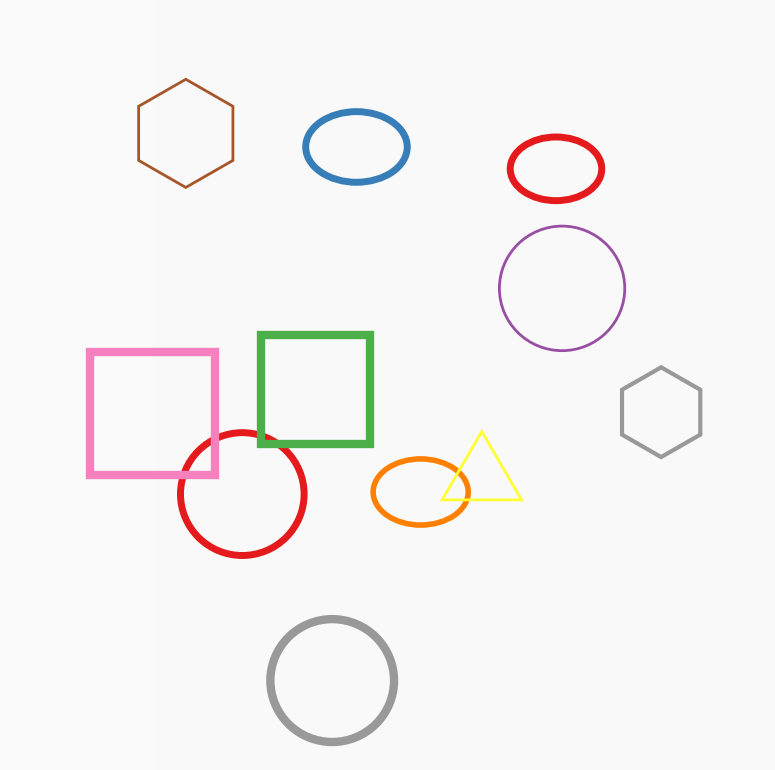[{"shape": "oval", "thickness": 2.5, "radius": 0.3, "center": [0.717, 0.781]}, {"shape": "circle", "thickness": 2.5, "radius": 0.4, "center": [0.313, 0.358]}, {"shape": "oval", "thickness": 2.5, "radius": 0.33, "center": [0.46, 0.809]}, {"shape": "square", "thickness": 3, "radius": 0.35, "center": [0.407, 0.494]}, {"shape": "circle", "thickness": 1, "radius": 0.4, "center": [0.725, 0.625]}, {"shape": "oval", "thickness": 2, "radius": 0.31, "center": [0.543, 0.361]}, {"shape": "triangle", "thickness": 1, "radius": 0.3, "center": [0.622, 0.38]}, {"shape": "hexagon", "thickness": 1, "radius": 0.35, "center": [0.24, 0.827]}, {"shape": "square", "thickness": 3, "radius": 0.4, "center": [0.197, 0.463]}, {"shape": "circle", "thickness": 3, "radius": 0.4, "center": [0.429, 0.116]}, {"shape": "hexagon", "thickness": 1.5, "radius": 0.29, "center": [0.853, 0.465]}]